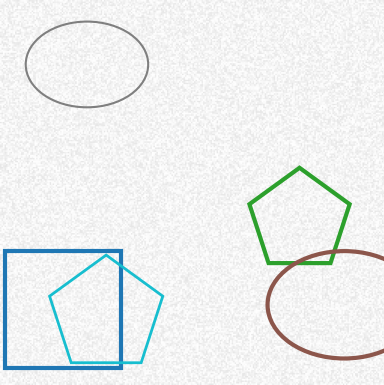[{"shape": "square", "thickness": 3, "radius": 0.76, "center": [0.164, 0.196]}, {"shape": "pentagon", "thickness": 3, "radius": 0.68, "center": [0.778, 0.427]}, {"shape": "oval", "thickness": 3, "radius": 1.0, "center": [0.894, 0.208]}, {"shape": "oval", "thickness": 1.5, "radius": 0.8, "center": [0.226, 0.833]}, {"shape": "pentagon", "thickness": 2, "radius": 0.77, "center": [0.276, 0.183]}]